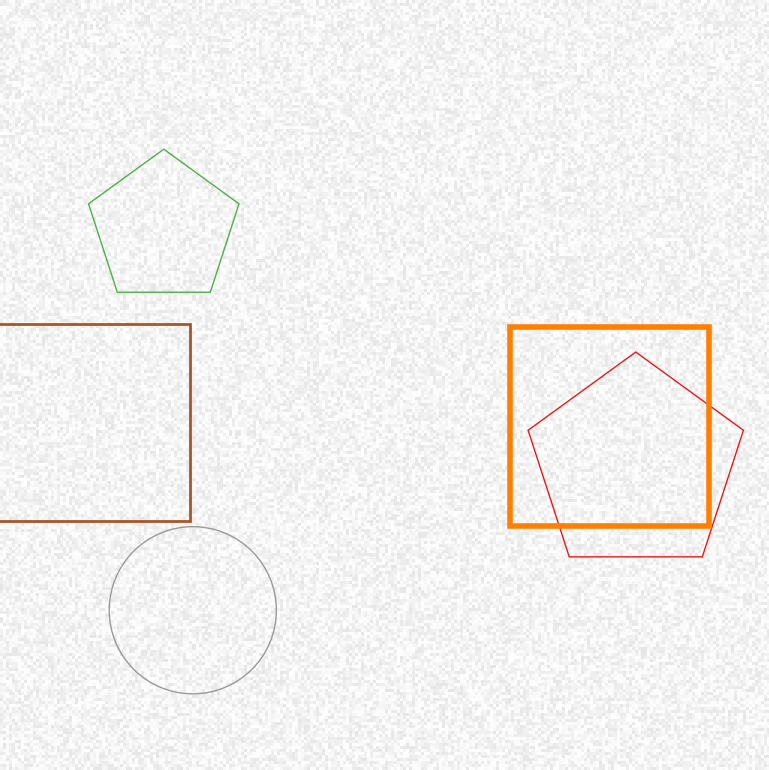[{"shape": "pentagon", "thickness": 0.5, "radius": 0.74, "center": [0.826, 0.396]}, {"shape": "pentagon", "thickness": 0.5, "radius": 0.51, "center": [0.213, 0.704]}, {"shape": "square", "thickness": 2, "radius": 0.65, "center": [0.791, 0.446]}, {"shape": "square", "thickness": 1, "radius": 0.64, "center": [0.119, 0.452]}, {"shape": "circle", "thickness": 0.5, "radius": 0.54, "center": [0.25, 0.207]}]